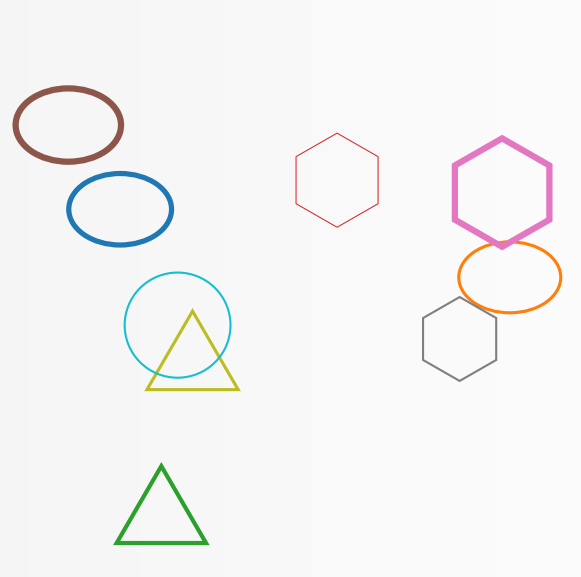[{"shape": "oval", "thickness": 2.5, "radius": 0.44, "center": [0.207, 0.637]}, {"shape": "oval", "thickness": 1.5, "radius": 0.44, "center": [0.877, 0.519]}, {"shape": "triangle", "thickness": 2, "radius": 0.44, "center": [0.278, 0.103]}, {"shape": "hexagon", "thickness": 0.5, "radius": 0.41, "center": [0.58, 0.687]}, {"shape": "oval", "thickness": 3, "radius": 0.45, "center": [0.118, 0.783]}, {"shape": "hexagon", "thickness": 3, "radius": 0.47, "center": [0.864, 0.666]}, {"shape": "hexagon", "thickness": 1, "radius": 0.36, "center": [0.791, 0.412]}, {"shape": "triangle", "thickness": 1.5, "radius": 0.45, "center": [0.331, 0.37]}, {"shape": "circle", "thickness": 1, "radius": 0.46, "center": [0.306, 0.436]}]